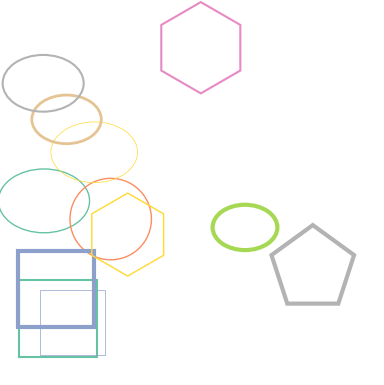[{"shape": "square", "thickness": 1.5, "radius": 0.51, "center": [0.151, 0.173]}, {"shape": "oval", "thickness": 1, "radius": 0.59, "center": [0.114, 0.478]}, {"shape": "circle", "thickness": 1, "radius": 0.53, "center": [0.288, 0.431]}, {"shape": "square", "thickness": 0.5, "radius": 0.42, "center": [0.189, 0.162]}, {"shape": "square", "thickness": 3, "radius": 0.5, "center": [0.145, 0.25]}, {"shape": "hexagon", "thickness": 1.5, "radius": 0.59, "center": [0.522, 0.876]}, {"shape": "oval", "thickness": 3, "radius": 0.42, "center": [0.636, 0.409]}, {"shape": "oval", "thickness": 0.5, "radius": 0.56, "center": [0.245, 0.605]}, {"shape": "hexagon", "thickness": 1, "radius": 0.54, "center": [0.332, 0.391]}, {"shape": "oval", "thickness": 2, "radius": 0.45, "center": [0.173, 0.69]}, {"shape": "pentagon", "thickness": 3, "radius": 0.56, "center": [0.812, 0.303]}, {"shape": "oval", "thickness": 1.5, "radius": 0.53, "center": [0.112, 0.784]}]